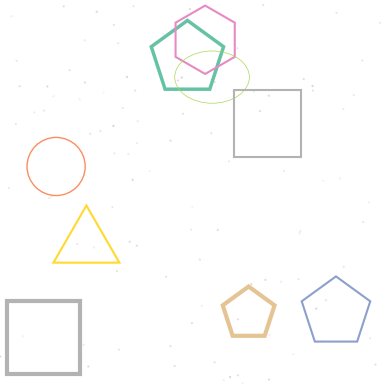[{"shape": "pentagon", "thickness": 2.5, "radius": 0.49, "center": [0.487, 0.848]}, {"shape": "circle", "thickness": 1, "radius": 0.38, "center": [0.146, 0.568]}, {"shape": "pentagon", "thickness": 1.5, "radius": 0.47, "center": [0.873, 0.189]}, {"shape": "hexagon", "thickness": 1.5, "radius": 0.44, "center": [0.533, 0.897]}, {"shape": "oval", "thickness": 0.5, "radius": 0.48, "center": [0.551, 0.8]}, {"shape": "triangle", "thickness": 1.5, "radius": 0.49, "center": [0.224, 0.367]}, {"shape": "pentagon", "thickness": 3, "radius": 0.35, "center": [0.646, 0.185]}, {"shape": "square", "thickness": 3, "radius": 0.47, "center": [0.114, 0.124]}, {"shape": "square", "thickness": 1.5, "radius": 0.44, "center": [0.694, 0.679]}]